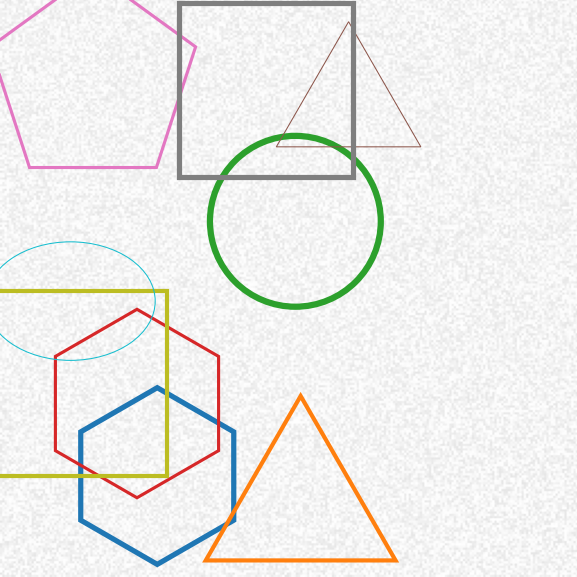[{"shape": "hexagon", "thickness": 2.5, "radius": 0.76, "center": [0.272, 0.175]}, {"shape": "triangle", "thickness": 2, "radius": 0.95, "center": [0.521, 0.124]}, {"shape": "circle", "thickness": 3, "radius": 0.74, "center": [0.511, 0.616]}, {"shape": "hexagon", "thickness": 1.5, "radius": 0.82, "center": [0.237, 0.3]}, {"shape": "triangle", "thickness": 0.5, "radius": 0.72, "center": [0.604, 0.817]}, {"shape": "pentagon", "thickness": 1.5, "radius": 0.93, "center": [0.161, 0.86]}, {"shape": "square", "thickness": 2.5, "radius": 0.75, "center": [0.46, 0.844]}, {"shape": "square", "thickness": 2, "radius": 0.8, "center": [0.13, 0.335]}, {"shape": "oval", "thickness": 0.5, "radius": 0.73, "center": [0.122, 0.478]}]